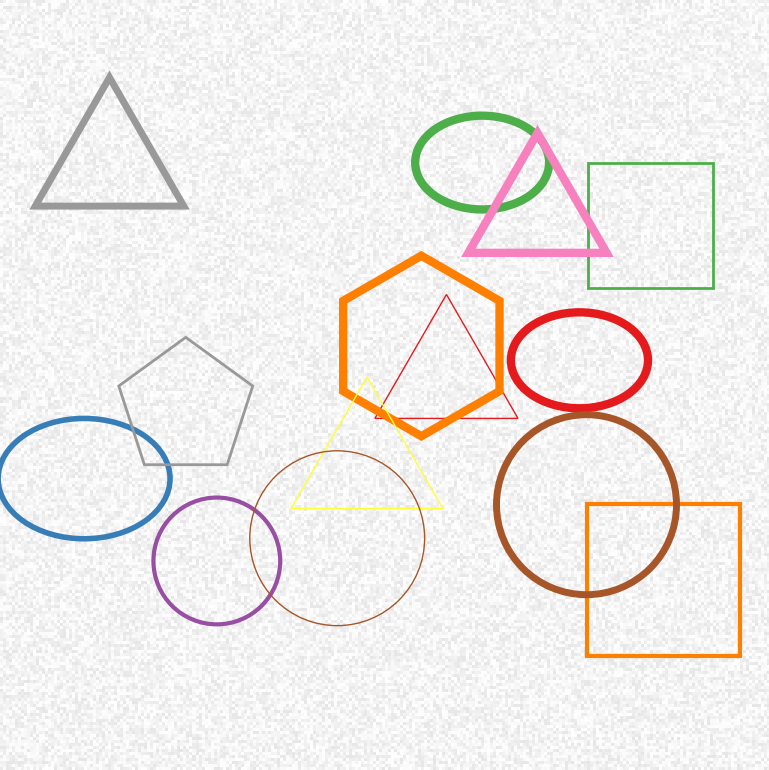[{"shape": "triangle", "thickness": 0.5, "radius": 0.54, "center": [0.58, 0.51]}, {"shape": "oval", "thickness": 3, "radius": 0.45, "center": [0.753, 0.532]}, {"shape": "oval", "thickness": 2, "radius": 0.56, "center": [0.109, 0.378]}, {"shape": "oval", "thickness": 3, "radius": 0.43, "center": [0.626, 0.789]}, {"shape": "square", "thickness": 1, "radius": 0.4, "center": [0.845, 0.707]}, {"shape": "circle", "thickness": 1.5, "radius": 0.41, "center": [0.282, 0.271]}, {"shape": "hexagon", "thickness": 3, "radius": 0.59, "center": [0.547, 0.551]}, {"shape": "square", "thickness": 1.5, "radius": 0.5, "center": [0.862, 0.247]}, {"shape": "triangle", "thickness": 0.5, "radius": 0.57, "center": [0.477, 0.396]}, {"shape": "circle", "thickness": 0.5, "radius": 0.57, "center": [0.438, 0.301]}, {"shape": "circle", "thickness": 2.5, "radius": 0.58, "center": [0.762, 0.345]}, {"shape": "triangle", "thickness": 3, "radius": 0.52, "center": [0.698, 0.723]}, {"shape": "pentagon", "thickness": 1, "radius": 0.46, "center": [0.241, 0.47]}, {"shape": "triangle", "thickness": 2.5, "radius": 0.56, "center": [0.142, 0.788]}]